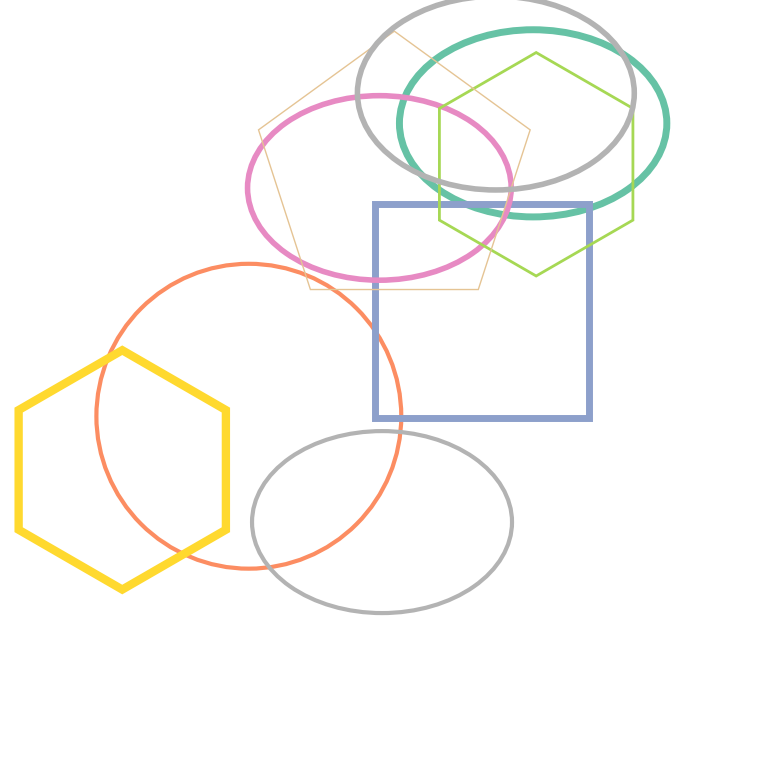[{"shape": "oval", "thickness": 2.5, "radius": 0.87, "center": [0.692, 0.84]}, {"shape": "circle", "thickness": 1.5, "radius": 0.99, "center": [0.323, 0.459]}, {"shape": "square", "thickness": 2.5, "radius": 0.7, "center": [0.626, 0.596]}, {"shape": "oval", "thickness": 2, "radius": 0.86, "center": [0.493, 0.756]}, {"shape": "hexagon", "thickness": 1, "radius": 0.73, "center": [0.696, 0.787]}, {"shape": "hexagon", "thickness": 3, "radius": 0.78, "center": [0.159, 0.39]}, {"shape": "pentagon", "thickness": 0.5, "radius": 0.93, "center": [0.512, 0.774]}, {"shape": "oval", "thickness": 1.5, "radius": 0.84, "center": [0.496, 0.322]}, {"shape": "oval", "thickness": 2, "radius": 0.9, "center": [0.644, 0.879]}]